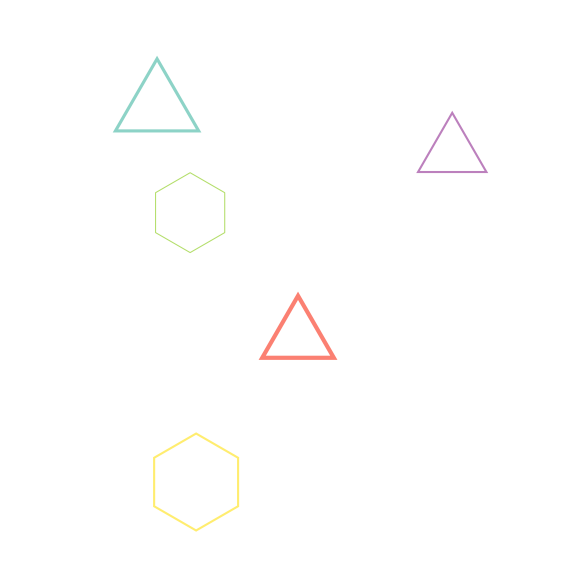[{"shape": "triangle", "thickness": 1.5, "radius": 0.42, "center": [0.272, 0.814]}, {"shape": "triangle", "thickness": 2, "radius": 0.36, "center": [0.516, 0.415]}, {"shape": "hexagon", "thickness": 0.5, "radius": 0.35, "center": [0.329, 0.631]}, {"shape": "triangle", "thickness": 1, "radius": 0.34, "center": [0.783, 0.735]}, {"shape": "hexagon", "thickness": 1, "radius": 0.42, "center": [0.34, 0.164]}]